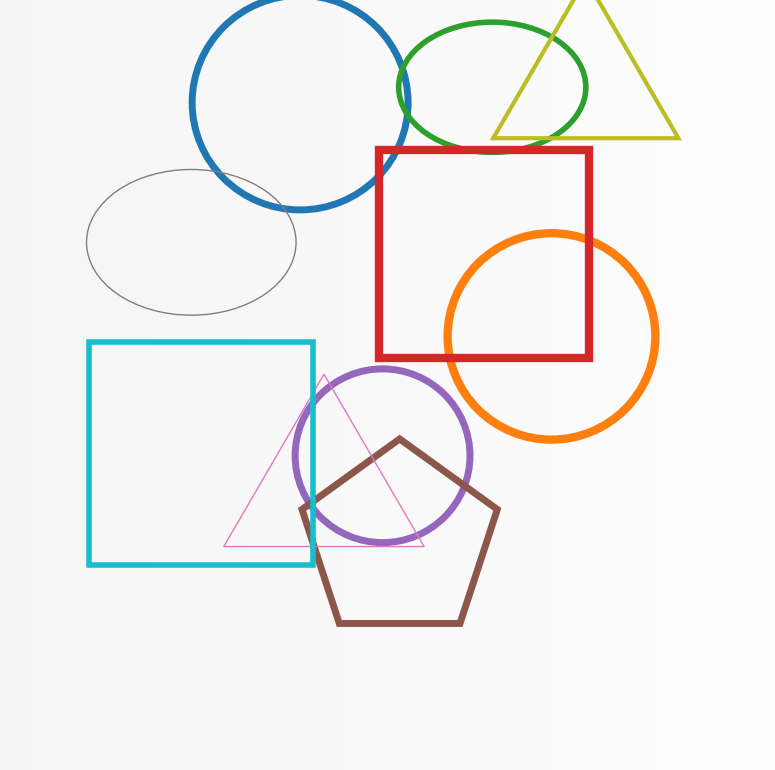[{"shape": "circle", "thickness": 2.5, "radius": 0.7, "center": [0.387, 0.867]}, {"shape": "circle", "thickness": 3, "radius": 0.67, "center": [0.712, 0.563]}, {"shape": "oval", "thickness": 2, "radius": 0.6, "center": [0.635, 0.887]}, {"shape": "square", "thickness": 3, "radius": 0.68, "center": [0.624, 0.67]}, {"shape": "circle", "thickness": 2.5, "radius": 0.56, "center": [0.494, 0.408]}, {"shape": "pentagon", "thickness": 2.5, "radius": 0.66, "center": [0.516, 0.297]}, {"shape": "triangle", "thickness": 0.5, "radius": 0.75, "center": [0.418, 0.365]}, {"shape": "oval", "thickness": 0.5, "radius": 0.68, "center": [0.247, 0.685]}, {"shape": "triangle", "thickness": 1.5, "radius": 0.69, "center": [0.756, 0.889]}, {"shape": "square", "thickness": 2, "radius": 0.72, "center": [0.259, 0.411]}]